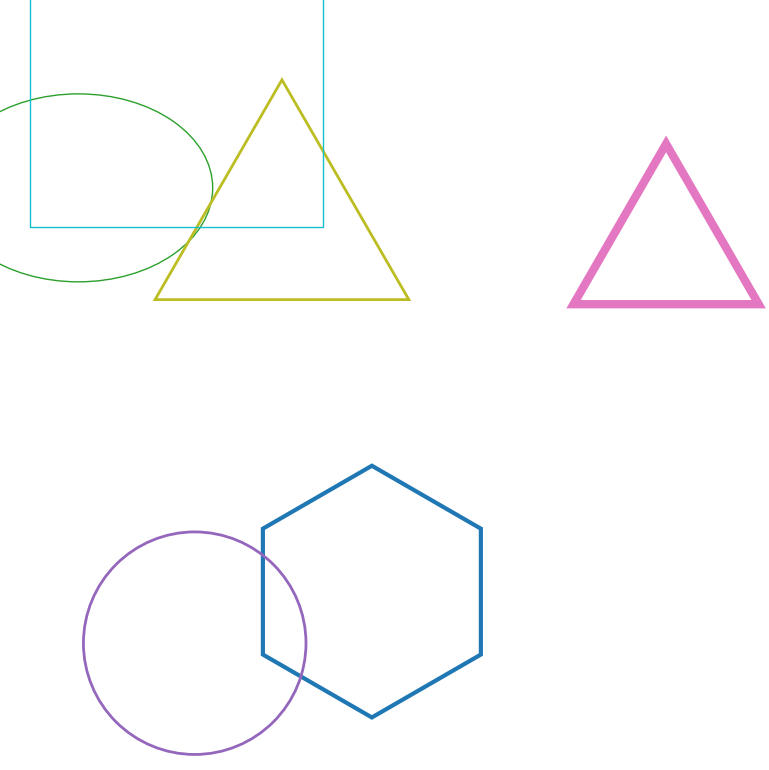[{"shape": "hexagon", "thickness": 1.5, "radius": 0.82, "center": [0.483, 0.232]}, {"shape": "oval", "thickness": 0.5, "radius": 0.87, "center": [0.102, 0.756]}, {"shape": "circle", "thickness": 1, "radius": 0.72, "center": [0.253, 0.165]}, {"shape": "triangle", "thickness": 3, "radius": 0.69, "center": [0.865, 0.674]}, {"shape": "triangle", "thickness": 1, "radius": 0.95, "center": [0.366, 0.706]}, {"shape": "square", "thickness": 0.5, "radius": 0.95, "center": [0.229, 0.896]}]